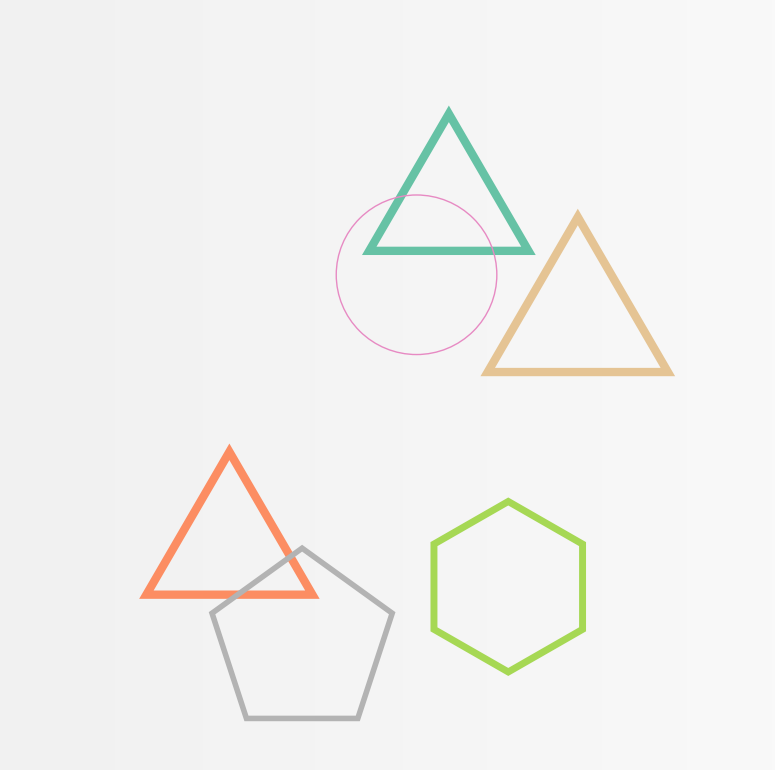[{"shape": "triangle", "thickness": 3, "radius": 0.59, "center": [0.579, 0.734]}, {"shape": "triangle", "thickness": 3, "radius": 0.62, "center": [0.296, 0.29]}, {"shape": "circle", "thickness": 0.5, "radius": 0.52, "center": [0.537, 0.643]}, {"shape": "hexagon", "thickness": 2.5, "radius": 0.55, "center": [0.656, 0.238]}, {"shape": "triangle", "thickness": 3, "radius": 0.67, "center": [0.746, 0.584]}, {"shape": "pentagon", "thickness": 2, "radius": 0.61, "center": [0.39, 0.166]}]